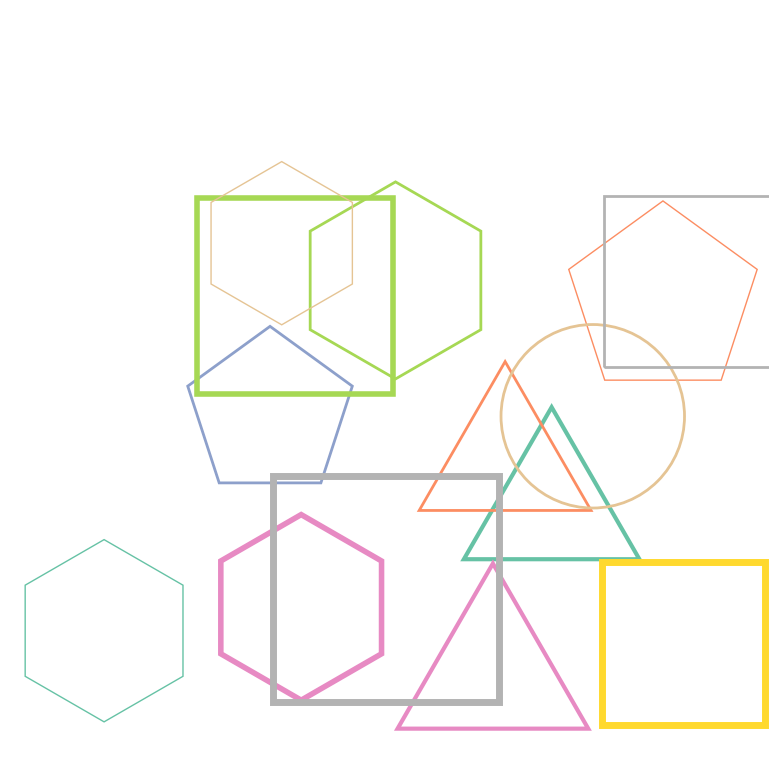[{"shape": "triangle", "thickness": 1.5, "radius": 0.66, "center": [0.716, 0.34]}, {"shape": "hexagon", "thickness": 0.5, "radius": 0.59, "center": [0.135, 0.181]}, {"shape": "pentagon", "thickness": 0.5, "radius": 0.64, "center": [0.861, 0.61]}, {"shape": "triangle", "thickness": 1, "radius": 0.64, "center": [0.656, 0.402]}, {"shape": "pentagon", "thickness": 1, "radius": 0.56, "center": [0.351, 0.464]}, {"shape": "triangle", "thickness": 1.5, "radius": 0.71, "center": [0.64, 0.125]}, {"shape": "hexagon", "thickness": 2, "radius": 0.6, "center": [0.391, 0.211]}, {"shape": "hexagon", "thickness": 1, "radius": 0.64, "center": [0.514, 0.636]}, {"shape": "square", "thickness": 2, "radius": 0.64, "center": [0.383, 0.615]}, {"shape": "square", "thickness": 2.5, "radius": 0.53, "center": [0.888, 0.165]}, {"shape": "hexagon", "thickness": 0.5, "radius": 0.53, "center": [0.366, 0.684]}, {"shape": "circle", "thickness": 1, "radius": 0.6, "center": [0.77, 0.459]}, {"shape": "square", "thickness": 2.5, "radius": 0.74, "center": [0.501, 0.235]}, {"shape": "square", "thickness": 1, "radius": 0.56, "center": [0.895, 0.635]}]